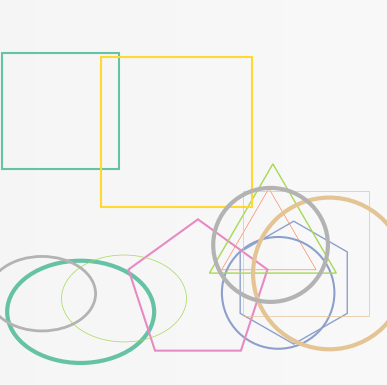[{"shape": "oval", "thickness": 3, "radius": 0.95, "center": [0.208, 0.19]}, {"shape": "square", "thickness": 1.5, "radius": 0.75, "center": [0.155, 0.711]}, {"shape": "triangle", "thickness": 0.5, "radius": 0.7, "center": [0.694, 0.37]}, {"shape": "circle", "thickness": 1.5, "radius": 0.73, "center": [0.718, 0.239]}, {"shape": "hexagon", "thickness": 1, "radius": 0.8, "center": [0.758, 0.266]}, {"shape": "pentagon", "thickness": 1.5, "radius": 0.94, "center": [0.511, 0.242]}, {"shape": "triangle", "thickness": 1, "radius": 0.95, "center": [0.704, 0.385]}, {"shape": "oval", "thickness": 0.5, "radius": 0.81, "center": [0.32, 0.225]}, {"shape": "square", "thickness": 1.5, "radius": 0.97, "center": [0.455, 0.658]}, {"shape": "circle", "thickness": 3, "radius": 0.98, "center": [0.85, 0.29]}, {"shape": "square", "thickness": 0.5, "radius": 0.81, "center": [0.791, 0.342]}, {"shape": "oval", "thickness": 2, "radius": 0.69, "center": [0.108, 0.237]}, {"shape": "circle", "thickness": 3, "radius": 0.74, "center": [0.698, 0.364]}]